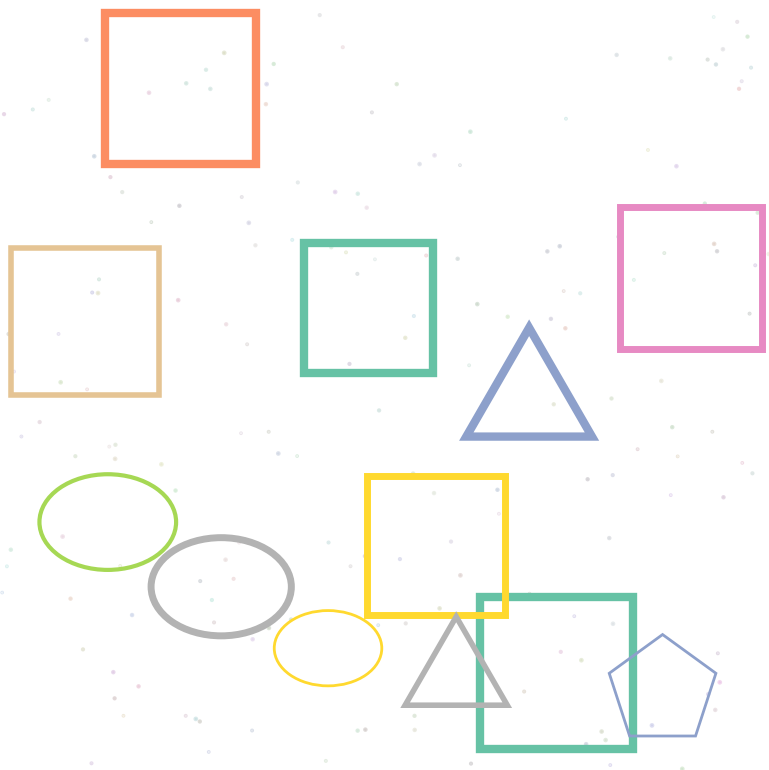[{"shape": "square", "thickness": 3, "radius": 0.42, "center": [0.478, 0.6]}, {"shape": "square", "thickness": 3, "radius": 0.5, "center": [0.723, 0.126]}, {"shape": "square", "thickness": 3, "radius": 0.49, "center": [0.235, 0.885]}, {"shape": "triangle", "thickness": 3, "radius": 0.47, "center": [0.687, 0.48]}, {"shape": "pentagon", "thickness": 1, "radius": 0.36, "center": [0.86, 0.103]}, {"shape": "square", "thickness": 2.5, "radius": 0.46, "center": [0.897, 0.639]}, {"shape": "oval", "thickness": 1.5, "radius": 0.44, "center": [0.14, 0.322]}, {"shape": "oval", "thickness": 1, "radius": 0.35, "center": [0.426, 0.158]}, {"shape": "square", "thickness": 2.5, "radius": 0.45, "center": [0.566, 0.292]}, {"shape": "square", "thickness": 2, "radius": 0.48, "center": [0.111, 0.582]}, {"shape": "oval", "thickness": 2.5, "radius": 0.46, "center": [0.287, 0.238]}, {"shape": "triangle", "thickness": 2, "radius": 0.38, "center": [0.592, 0.122]}]